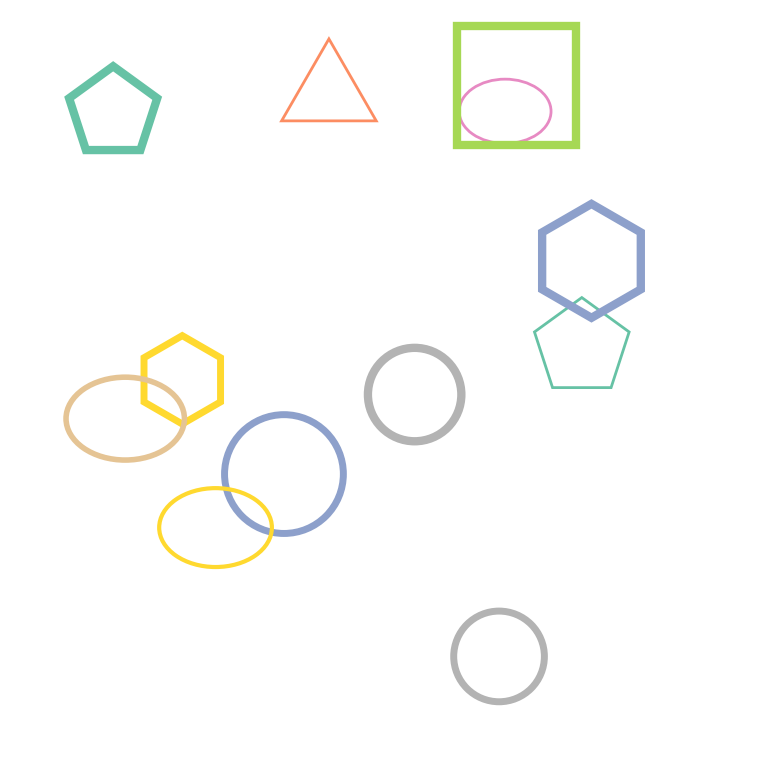[{"shape": "pentagon", "thickness": 3, "radius": 0.3, "center": [0.147, 0.854]}, {"shape": "pentagon", "thickness": 1, "radius": 0.32, "center": [0.756, 0.549]}, {"shape": "triangle", "thickness": 1, "radius": 0.35, "center": [0.427, 0.879]}, {"shape": "circle", "thickness": 2.5, "radius": 0.39, "center": [0.369, 0.384]}, {"shape": "hexagon", "thickness": 3, "radius": 0.37, "center": [0.768, 0.661]}, {"shape": "oval", "thickness": 1, "radius": 0.3, "center": [0.656, 0.855]}, {"shape": "square", "thickness": 3, "radius": 0.39, "center": [0.671, 0.89]}, {"shape": "oval", "thickness": 1.5, "radius": 0.37, "center": [0.28, 0.315]}, {"shape": "hexagon", "thickness": 2.5, "radius": 0.29, "center": [0.237, 0.507]}, {"shape": "oval", "thickness": 2, "radius": 0.38, "center": [0.163, 0.456]}, {"shape": "circle", "thickness": 3, "radius": 0.3, "center": [0.538, 0.488]}, {"shape": "circle", "thickness": 2.5, "radius": 0.29, "center": [0.648, 0.148]}]